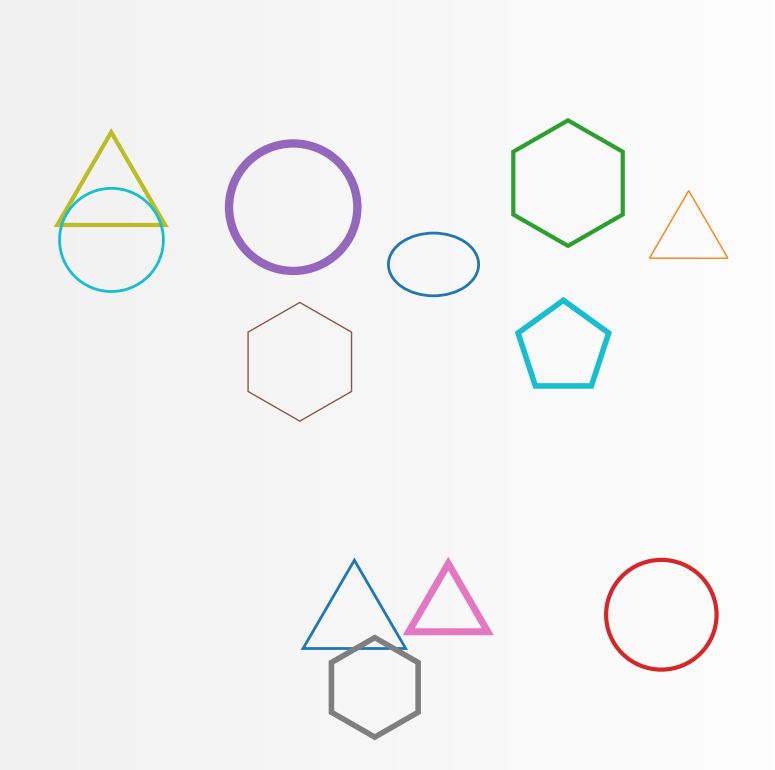[{"shape": "oval", "thickness": 1, "radius": 0.29, "center": [0.559, 0.657]}, {"shape": "triangle", "thickness": 1, "radius": 0.38, "center": [0.457, 0.196]}, {"shape": "triangle", "thickness": 0.5, "radius": 0.29, "center": [0.889, 0.694]}, {"shape": "hexagon", "thickness": 1.5, "radius": 0.41, "center": [0.733, 0.762]}, {"shape": "circle", "thickness": 1.5, "radius": 0.36, "center": [0.853, 0.202]}, {"shape": "circle", "thickness": 3, "radius": 0.41, "center": [0.378, 0.731]}, {"shape": "hexagon", "thickness": 0.5, "radius": 0.39, "center": [0.387, 0.53]}, {"shape": "triangle", "thickness": 2.5, "radius": 0.29, "center": [0.578, 0.209]}, {"shape": "hexagon", "thickness": 2, "radius": 0.32, "center": [0.484, 0.107]}, {"shape": "triangle", "thickness": 1.5, "radius": 0.4, "center": [0.144, 0.748]}, {"shape": "pentagon", "thickness": 2, "radius": 0.31, "center": [0.727, 0.549]}, {"shape": "circle", "thickness": 1, "radius": 0.34, "center": [0.144, 0.688]}]